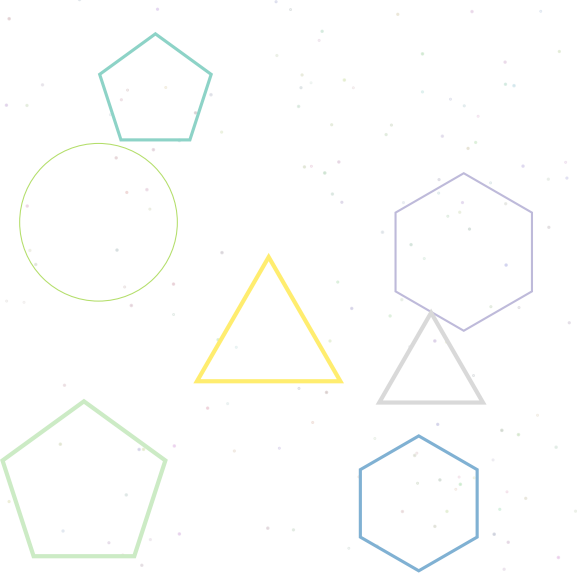[{"shape": "pentagon", "thickness": 1.5, "radius": 0.51, "center": [0.269, 0.839]}, {"shape": "hexagon", "thickness": 1, "radius": 0.68, "center": [0.803, 0.563]}, {"shape": "hexagon", "thickness": 1.5, "radius": 0.58, "center": [0.725, 0.128]}, {"shape": "circle", "thickness": 0.5, "radius": 0.68, "center": [0.171, 0.614]}, {"shape": "triangle", "thickness": 2, "radius": 0.52, "center": [0.746, 0.354]}, {"shape": "pentagon", "thickness": 2, "radius": 0.74, "center": [0.145, 0.156]}, {"shape": "triangle", "thickness": 2, "radius": 0.72, "center": [0.465, 0.411]}]